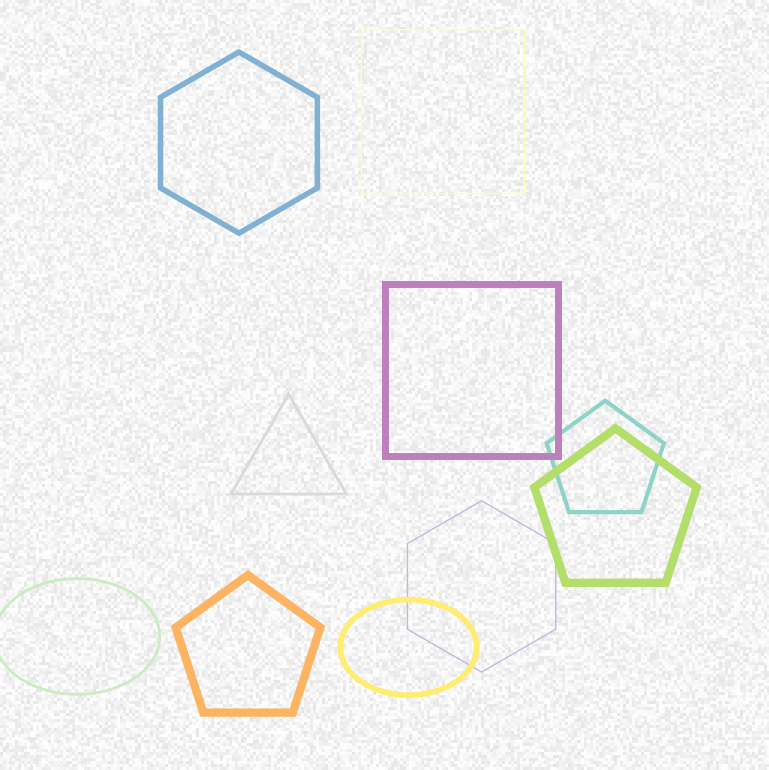[{"shape": "pentagon", "thickness": 1.5, "radius": 0.4, "center": [0.786, 0.4]}, {"shape": "square", "thickness": 0.5, "radius": 0.53, "center": [0.575, 0.856]}, {"shape": "hexagon", "thickness": 0.5, "radius": 0.56, "center": [0.625, 0.238]}, {"shape": "hexagon", "thickness": 2, "radius": 0.59, "center": [0.31, 0.815]}, {"shape": "pentagon", "thickness": 3, "radius": 0.49, "center": [0.322, 0.154]}, {"shape": "pentagon", "thickness": 3, "radius": 0.55, "center": [0.799, 0.333]}, {"shape": "triangle", "thickness": 1, "radius": 0.43, "center": [0.375, 0.402]}, {"shape": "square", "thickness": 2.5, "radius": 0.56, "center": [0.613, 0.519]}, {"shape": "oval", "thickness": 1, "radius": 0.54, "center": [0.1, 0.173]}, {"shape": "oval", "thickness": 2, "radius": 0.44, "center": [0.531, 0.159]}]